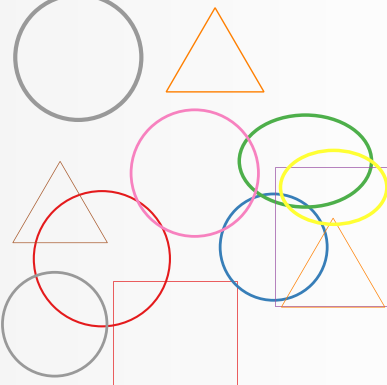[{"shape": "circle", "thickness": 1.5, "radius": 0.88, "center": [0.263, 0.328]}, {"shape": "square", "thickness": 0.5, "radius": 0.8, "center": [0.452, 0.111]}, {"shape": "circle", "thickness": 2, "radius": 0.69, "center": [0.706, 0.358]}, {"shape": "oval", "thickness": 2.5, "radius": 0.85, "center": [0.788, 0.582]}, {"shape": "square", "thickness": 0.5, "radius": 0.9, "center": [0.888, 0.386]}, {"shape": "triangle", "thickness": 1, "radius": 0.73, "center": [0.555, 0.834]}, {"shape": "triangle", "thickness": 0.5, "radius": 0.77, "center": [0.86, 0.279]}, {"shape": "oval", "thickness": 2.5, "radius": 0.69, "center": [0.861, 0.513]}, {"shape": "triangle", "thickness": 0.5, "radius": 0.71, "center": [0.155, 0.44]}, {"shape": "circle", "thickness": 2, "radius": 0.82, "center": [0.503, 0.55]}, {"shape": "circle", "thickness": 3, "radius": 0.81, "center": [0.202, 0.851]}, {"shape": "circle", "thickness": 2, "radius": 0.67, "center": [0.141, 0.158]}]